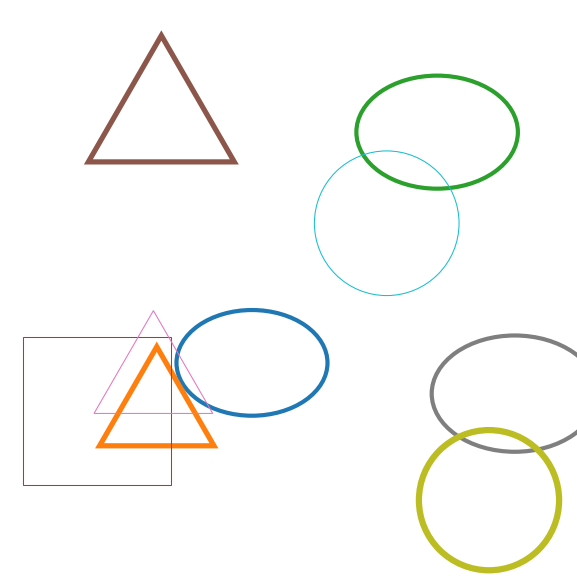[{"shape": "oval", "thickness": 2, "radius": 0.65, "center": [0.436, 0.371]}, {"shape": "triangle", "thickness": 2.5, "radius": 0.57, "center": [0.271, 0.284]}, {"shape": "oval", "thickness": 2, "radius": 0.7, "center": [0.757, 0.77]}, {"shape": "square", "thickness": 0.5, "radius": 0.64, "center": [0.168, 0.287]}, {"shape": "triangle", "thickness": 2.5, "radius": 0.73, "center": [0.279, 0.792]}, {"shape": "triangle", "thickness": 0.5, "radius": 0.59, "center": [0.266, 0.343]}, {"shape": "oval", "thickness": 2, "radius": 0.72, "center": [0.891, 0.318]}, {"shape": "circle", "thickness": 3, "radius": 0.61, "center": [0.847, 0.133]}, {"shape": "circle", "thickness": 0.5, "radius": 0.63, "center": [0.67, 0.613]}]